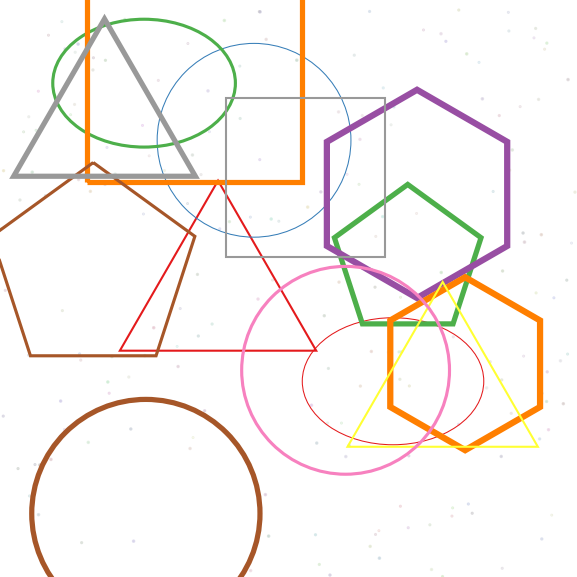[{"shape": "triangle", "thickness": 1, "radius": 0.98, "center": [0.378, 0.49]}, {"shape": "oval", "thickness": 0.5, "radius": 0.79, "center": [0.681, 0.339]}, {"shape": "circle", "thickness": 0.5, "radius": 0.84, "center": [0.44, 0.756]}, {"shape": "pentagon", "thickness": 2.5, "radius": 0.67, "center": [0.706, 0.546]}, {"shape": "oval", "thickness": 1.5, "radius": 0.79, "center": [0.249, 0.855]}, {"shape": "hexagon", "thickness": 3, "radius": 0.9, "center": [0.722, 0.663]}, {"shape": "square", "thickness": 2.5, "radius": 0.93, "center": [0.337, 0.87]}, {"shape": "hexagon", "thickness": 3, "radius": 0.75, "center": [0.805, 0.369]}, {"shape": "triangle", "thickness": 1, "radius": 0.95, "center": [0.767, 0.321]}, {"shape": "pentagon", "thickness": 1.5, "radius": 0.92, "center": [0.161, 0.533]}, {"shape": "circle", "thickness": 2.5, "radius": 0.99, "center": [0.253, 0.11]}, {"shape": "circle", "thickness": 1.5, "radius": 0.9, "center": [0.598, 0.358]}, {"shape": "triangle", "thickness": 2.5, "radius": 0.91, "center": [0.181, 0.785]}, {"shape": "square", "thickness": 1, "radius": 0.69, "center": [0.529, 0.692]}]